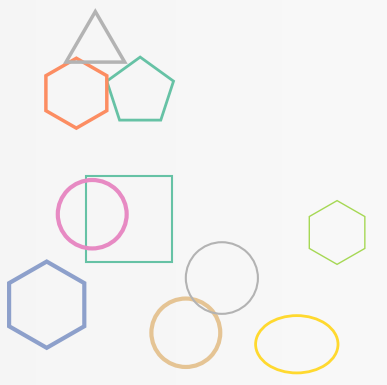[{"shape": "square", "thickness": 1.5, "radius": 0.56, "center": [0.333, 0.43]}, {"shape": "pentagon", "thickness": 2, "radius": 0.45, "center": [0.362, 0.761]}, {"shape": "hexagon", "thickness": 2.5, "radius": 0.45, "center": [0.197, 0.758]}, {"shape": "hexagon", "thickness": 3, "radius": 0.56, "center": [0.121, 0.209]}, {"shape": "circle", "thickness": 3, "radius": 0.44, "center": [0.238, 0.444]}, {"shape": "hexagon", "thickness": 1, "radius": 0.41, "center": [0.87, 0.396]}, {"shape": "oval", "thickness": 2, "radius": 0.53, "center": [0.766, 0.106]}, {"shape": "circle", "thickness": 3, "radius": 0.44, "center": [0.48, 0.136]}, {"shape": "circle", "thickness": 1.5, "radius": 0.47, "center": [0.573, 0.278]}, {"shape": "triangle", "thickness": 2.5, "radius": 0.44, "center": [0.246, 0.882]}]